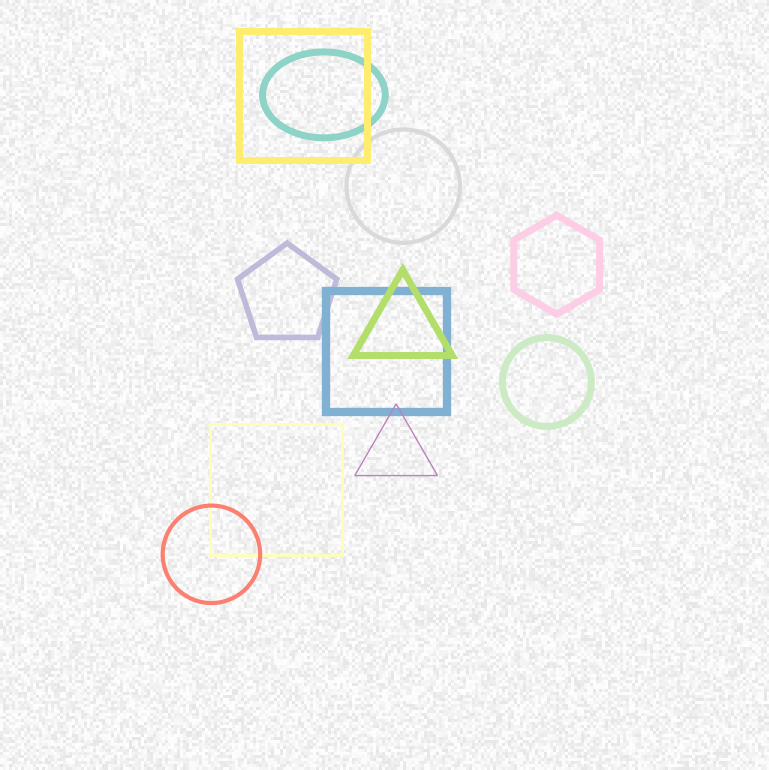[{"shape": "oval", "thickness": 2.5, "radius": 0.4, "center": [0.421, 0.877]}, {"shape": "square", "thickness": 1, "radius": 0.43, "center": [0.358, 0.364]}, {"shape": "pentagon", "thickness": 2, "radius": 0.34, "center": [0.373, 0.617]}, {"shape": "circle", "thickness": 1.5, "radius": 0.32, "center": [0.275, 0.28]}, {"shape": "square", "thickness": 3, "radius": 0.39, "center": [0.502, 0.544]}, {"shape": "triangle", "thickness": 2.5, "radius": 0.37, "center": [0.523, 0.575]}, {"shape": "hexagon", "thickness": 2.5, "radius": 0.32, "center": [0.723, 0.656]}, {"shape": "circle", "thickness": 1.5, "radius": 0.37, "center": [0.524, 0.758]}, {"shape": "triangle", "thickness": 0.5, "radius": 0.31, "center": [0.514, 0.413]}, {"shape": "circle", "thickness": 2.5, "radius": 0.29, "center": [0.71, 0.504]}, {"shape": "square", "thickness": 2.5, "radius": 0.42, "center": [0.394, 0.876]}]